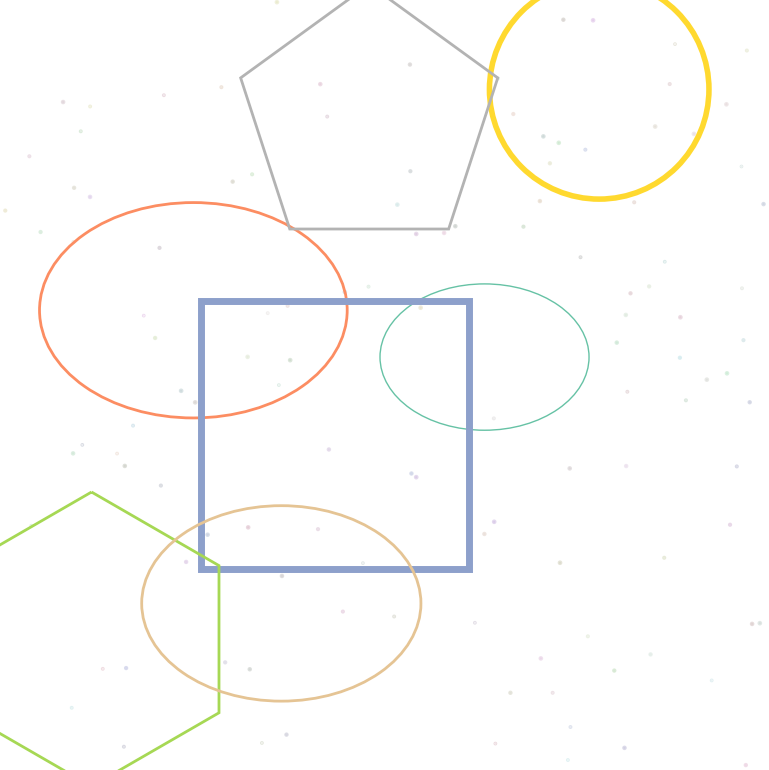[{"shape": "oval", "thickness": 0.5, "radius": 0.68, "center": [0.629, 0.536]}, {"shape": "oval", "thickness": 1, "radius": 1.0, "center": [0.251, 0.597]}, {"shape": "square", "thickness": 2.5, "radius": 0.87, "center": [0.434, 0.435]}, {"shape": "hexagon", "thickness": 1, "radius": 0.96, "center": [0.119, 0.17]}, {"shape": "circle", "thickness": 2, "radius": 0.71, "center": [0.778, 0.884]}, {"shape": "oval", "thickness": 1, "radius": 0.91, "center": [0.365, 0.216]}, {"shape": "pentagon", "thickness": 1, "radius": 0.88, "center": [0.479, 0.845]}]